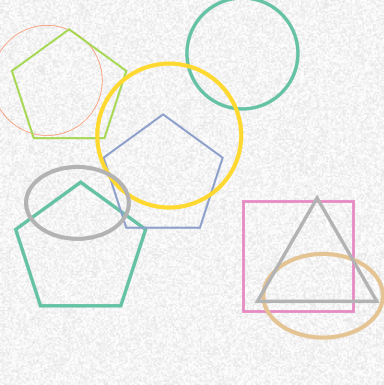[{"shape": "circle", "thickness": 2.5, "radius": 0.72, "center": [0.63, 0.861]}, {"shape": "pentagon", "thickness": 2.5, "radius": 0.89, "center": [0.209, 0.349]}, {"shape": "circle", "thickness": 0.5, "radius": 0.72, "center": [0.123, 0.791]}, {"shape": "pentagon", "thickness": 1.5, "radius": 0.81, "center": [0.424, 0.54]}, {"shape": "square", "thickness": 2, "radius": 0.71, "center": [0.775, 0.336]}, {"shape": "pentagon", "thickness": 1.5, "radius": 0.78, "center": [0.179, 0.768]}, {"shape": "circle", "thickness": 3, "radius": 0.93, "center": [0.44, 0.648]}, {"shape": "oval", "thickness": 3, "radius": 0.78, "center": [0.839, 0.232]}, {"shape": "oval", "thickness": 3, "radius": 0.67, "center": [0.201, 0.473]}, {"shape": "triangle", "thickness": 2.5, "radius": 0.9, "center": [0.824, 0.307]}]